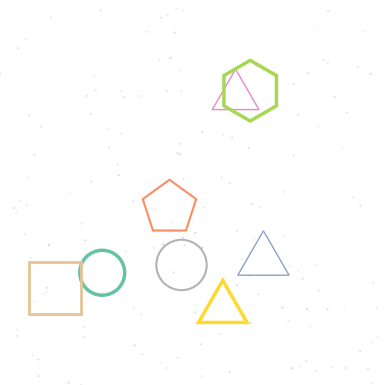[{"shape": "circle", "thickness": 2.5, "radius": 0.29, "center": [0.266, 0.292]}, {"shape": "pentagon", "thickness": 1.5, "radius": 0.36, "center": [0.44, 0.46]}, {"shape": "triangle", "thickness": 1, "radius": 0.38, "center": [0.684, 0.324]}, {"shape": "triangle", "thickness": 1, "radius": 0.35, "center": [0.612, 0.75]}, {"shape": "hexagon", "thickness": 2.5, "radius": 0.39, "center": [0.65, 0.764]}, {"shape": "triangle", "thickness": 2.5, "radius": 0.36, "center": [0.579, 0.199]}, {"shape": "square", "thickness": 2, "radius": 0.34, "center": [0.143, 0.252]}, {"shape": "circle", "thickness": 1.5, "radius": 0.33, "center": [0.471, 0.312]}]